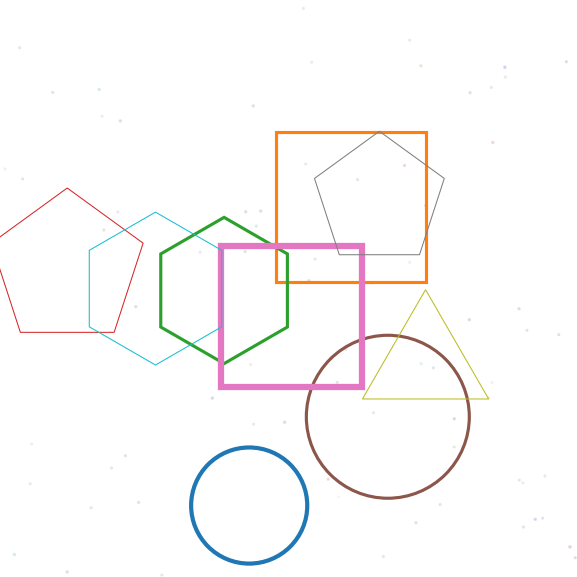[{"shape": "circle", "thickness": 2, "radius": 0.5, "center": [0.431, 0.124]}, {"shape": "square", "thickness": 1.5, "radius": 0.65, "center": [0.608, 0.641]}, {"shape": "hexagon", "thickness": 1.5, "radius": 0.63, "center": [0.388, 0.496]}, {"shape": "pentagon", "thickness": 0.5, "radius": 0.69, "center": [0.116, 0.535]}, {"shape": "circle", "thickness": 1.5, "radius": 0.71, "center": [0.672, 0.277]}, {"shape": "square", "thickness": 3, "radius": 0.61, "center": [0.505, 0.451]}, {"shape": "pentagon", "thickness": 0.5, "radius": 0.59, "center": [0.657, 0.654]}, {"shape": "triangle", "thickness": 0.5, "radius": 0.63, "center": [0.737, 0.371]}, {"shape": "hexagon", "thickness": 0.5, "radius": 0.66, "center": [0.269, 0.499]}]